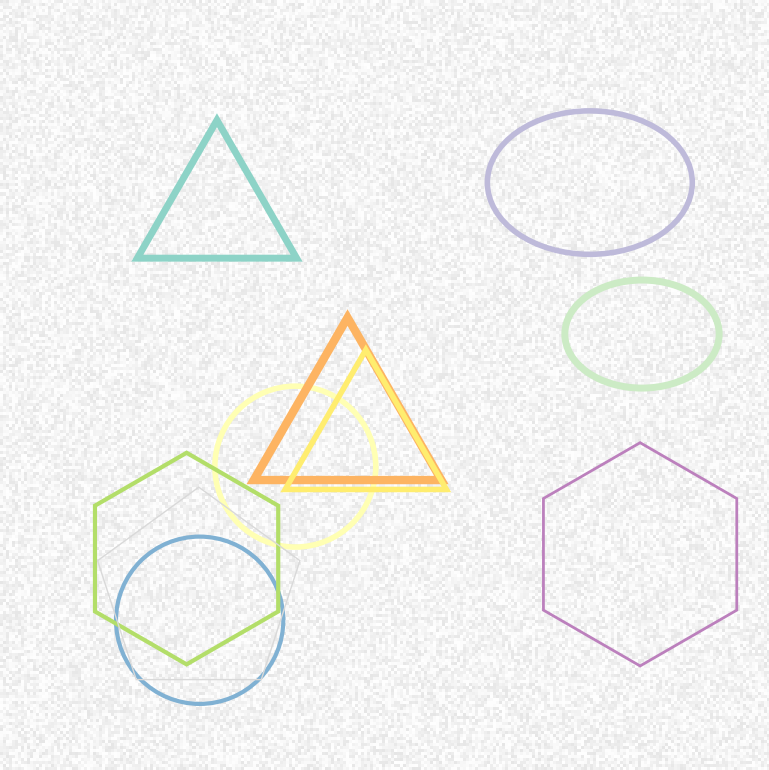[{"shape": "triangle", "thickness": 2.5, "radius": 0.6, "center": [0.282, 0.724]}, {"shape": "circle", "thickness": 2, "radius": 0.52, "center": [0.384, 0.394]}, {"shape": "oval", "thickness": 2, "radius": 0.67, "center": [0.766, 0.763]}, {"shape": "circle", "thickness": 1.5, "radius": 0.54, "center": [0.259, 0.194]}, {"shape": "triangle", "thickness": 3, "radius": 0.7, "center": [0.451, 0.447]}, {"shape": "hexagon", "thickness": 1.5, "radius": 0.69, "center": [0.242, 0.275]}, {"shape": "pentagon", "thickness": 0.5, "radius": 0.69, "center": [0.258, 0.229]}, {"shape": "hexagon", "thickness": 1, "radius": 0.72, "center": [0.831, 0.28]}, {"shape": "oval", "thickness": 2.5, "radius": 0.5, "center": [0.834, 0.566]}, {"shape": "triangle", "thickness": 2, "radius": 0.6, "center": [0.475, 0.425]}]